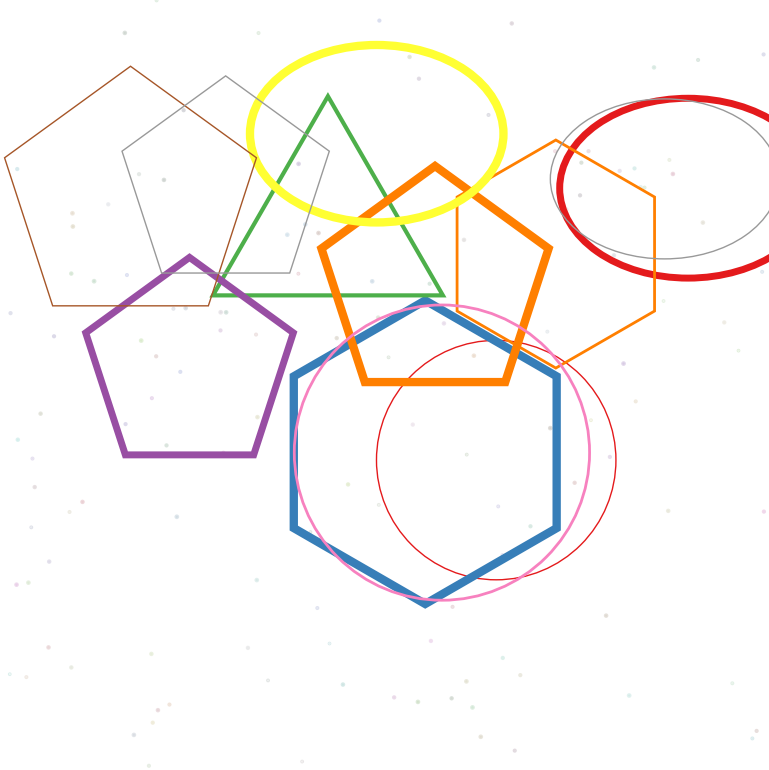[{"shape": "oval", "thickness": 2.5, "radius": 0.83, "center": [0.894, 0.756]}, {"shape": "circle", "thickness": 0.5, "radius": 0.78, "center": [0.644, 0.403]}, {"shape": "hexagon", "thickness": 3, "radius": 0.99, "center": [0.552, 0.413]}, {"shape": "triangle", "thickness": 1.5, "radius": 0.86, "center": [0.426, 0.703]}, {"shape": "pentagon", "thickness": 2.5, "radius": 0.71, "center": [0.246, 0.524]}, {"shape": "pentagon", "thickness": 3, "radius": 0.78, "center": [0.565, 0.629]}, {"shape": "hexagon", "thickness": 1, "radius": 0.74, "center": [0.722, 0.67]}, {"shape": "oval", "thickness": 3, "radius": 0.82, "center": [0.489, 0.826]}, {"shape": "pentagon", "thickness": 0.5, "radius": 0.86, "center": [0.17, 0.742]}, {"shape": "circle", "thickness": 1, "radius": 0.96, "center": [0.574, 0.412]}, {"shape": "pentagon", "thickness": 0.5, "radius": 0.71, "center": [0.293, 0.76]}, {"shape": "oval", "thickness": 0.5, "radius": 0.74, "center": [0.863, 0.768]}]